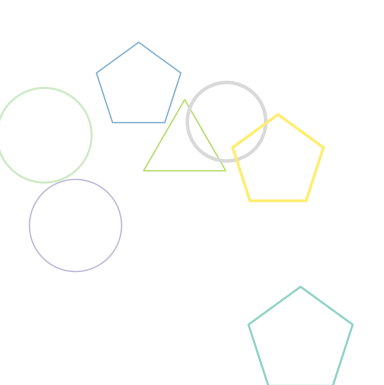[{"shape": "pentagon", "thickness": 1.5, "radius": 0.71, "center": [0.781, 0.113]}, {"shape": "circle", "thickness": 1, "radius": 0.6, "center": [0.196, 0.414]}, {"shape": "pentagon", "thickness": 1, "radius": 0.58, "center": [0.36, 0.775]}, {"shape": "triangle", "thickness": 1, "radius": 0.62, "center": [0.48, 0.618]}, {"shape": "circle", "thickness": 2.5, "radius": 0.51, "center": [0.588, 0.684]}, {"shape": "circle", "thickness": 1.5, "radius": 0.61, "center": [0.115, 0.649]}, {"shape": "pentagon", "thickness": 2, "radius": 0.62, "center": [0.722, 0.579]}]